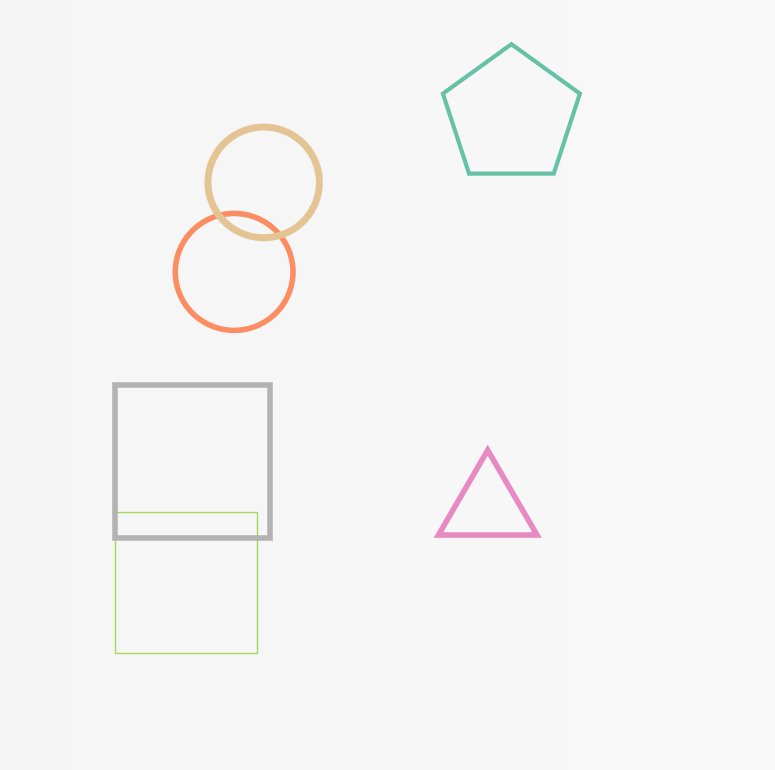[{"shape": "pentagon", "thickness": 1.5, "radius": 0.46, "center": [0.66, 0.85]}, {"shape": "circle", "thickness": 2, "radius": 0.38, "center": [0.302, 0.647]}, {"shape": "triangle", "thickness": 2, "radius": 0.37, "center": [0.629, 0.342]}, {"shape": "square", "thickness": 0.5, "radius": 0.46, "center": [0.24, 0.244]}, {"shape": "circle", "thickness": 2.5, "radius": 0.36, "center": [0.34, 0.763]}, {"shape": "square", "thickness": 2, "radius": 0.5, "center": [0.248, 0.4]}]